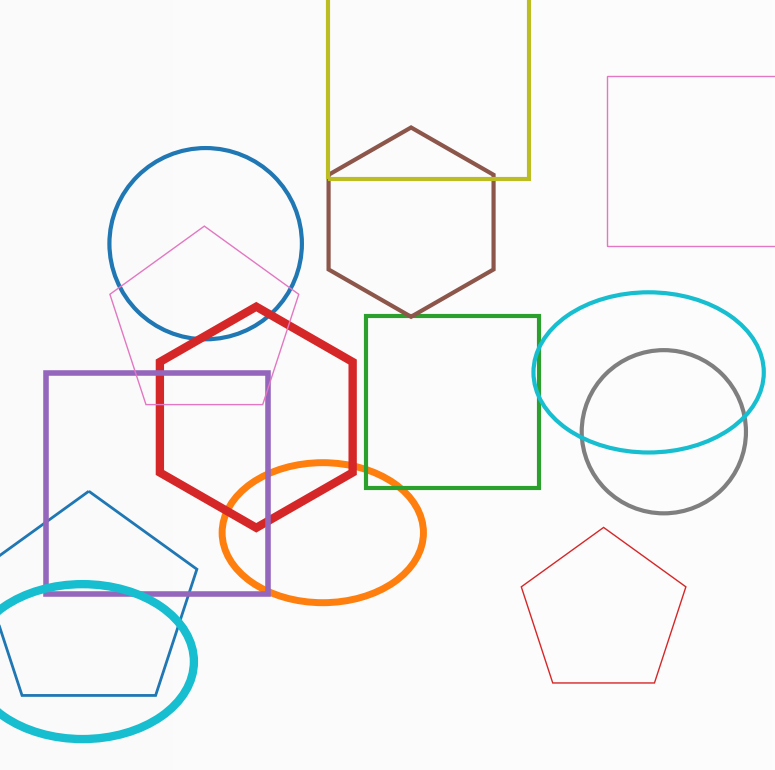[{"shape": "circle", "thickness": 1.5, "radius": 0.62, "center": [0.265, 0.684]}, {"shape": "pentagon", "thickness": 1, "radius": 0.73, "center": [0.115, 0.215]}, {"shape": "oval", "thickness": 2.5, "radius": 0.65, "center": [0.416, 0.308]}, {"shape": "square", "thickness": 1.5, "radius": 0.56, "center": [0.584, 0.478]}, {"shape": "hexagon", "thickness": 3, "radius": 0.72, "center": [0.331, 0.458]}, {"shape": "pentagon", "thickness": 0.5, "radius": 0.56, "center": [0.779, 0.203]}, {"shape": "square", "thickness": 2, "radius": 0.72, "center": [0.202, 0.372]}, {"shape": "hexagon", "thickness": 1.5, "radius": 0.61, "center": [0.53, 0.712]}, {"shape": "pentagon", "thickness": 0.5, "radius": 0.64, "center": [0.264, 0.578]}, {"shape": "square", "thickness": 0.5, "radius": 0.55, "center": [0.893, 0.791]}, {"shape": "circle", "thickness": 1.5, "radius": 0.53, "center": [0.857, 0.439]}, {"shape": "square", "thickness": 1.5, "radius": 0.65, "center": [0.553, 0.898]}, {"shape": "oval", "thickness": 3, "radius": 0.72, "center": [0.107, 0.141]}, {"shape": "oval", "thickness": 1.5, "radius": 0.74, "center": [0.837, 0.516]}]